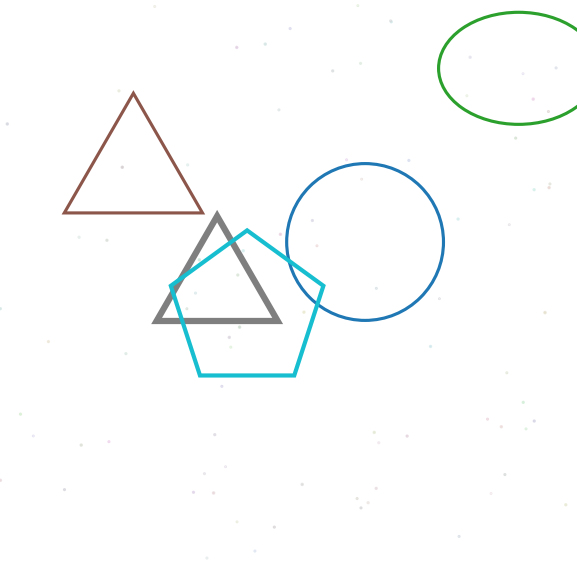[{"shape": "circle", "thickness": 1.5, "radius": 0.68, "center": [0.632, 0.58]}, {"shape": "oval", "thickness": 1.5, "radius": 0.69, "center": [0.898, 0.881]}, {"shape": "triangle", "thickness": 1.5, "radius": 0.69, "center": [0.231, 0.7]}, {"shape": "triangle", "thickness": 3, "radius": 0.61, "center": [0.376, 0.504]}, {"shape": "pentagon", "thickness": 2, "radius": 0.69, "center": [0.428, 0.461]}]